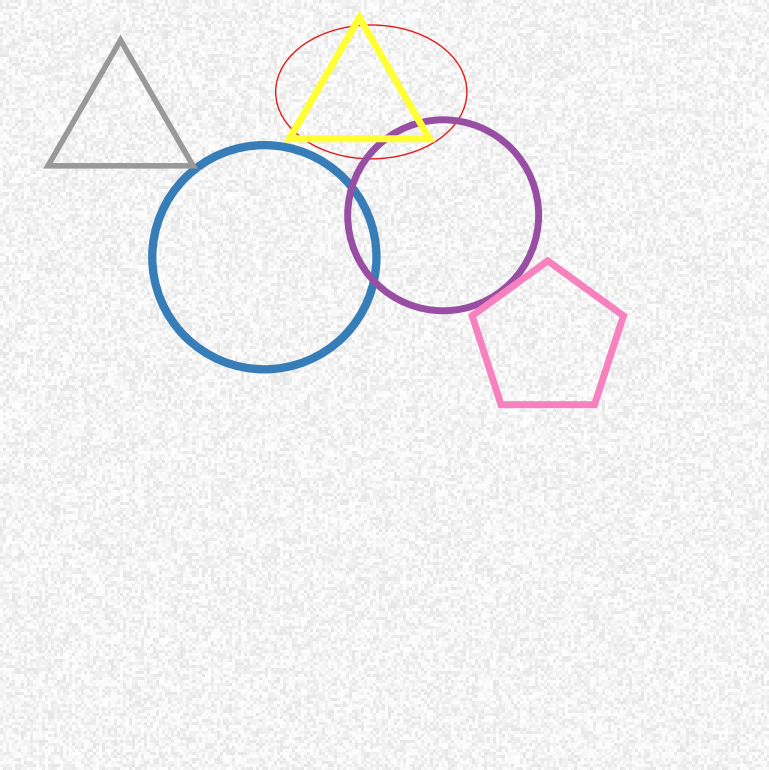[{"shape": "oval", "thickness": 0.5, "radius": 0.62, "center": [0.482, 0.881]}, {"shape": "circle", "thickness": 3, "radius": 0.73, "center": [0.343, 0.666]}, {"shape": "circle", "thickness": 2.5, "radius": 0.62, "center": [0.576, 0.72]}, {"shape": "triangle", "thickness": 2.5, "radius": 0.52, "center": [0.467, 0.872]}, {"shape": "pentagon", "thickness": 2.5, "radius": 0.52, "center": [0.711, 0.558]}, {"shape": "triangle", "thickness": 2, "radius": 0.54, "center": [0.157, 0.839]}]